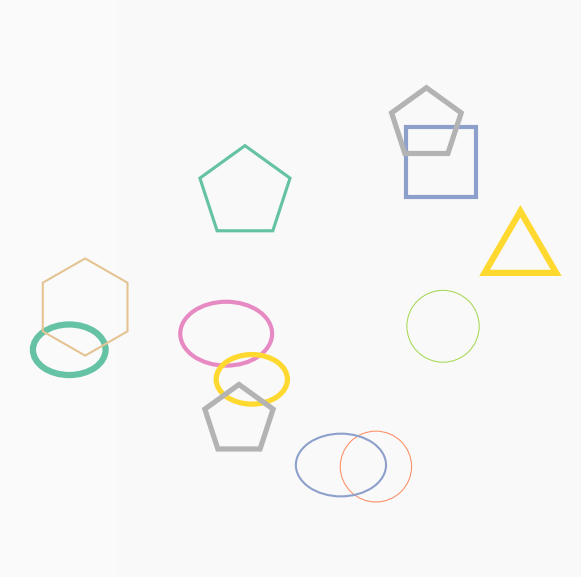[{"shape": "pentagon", "thickness": 1.5, "radius": 0.41, "center": [0.421, 0.665]}, {"shape": "oval", "thickness": 3, "radius": 0.31, "center": [0.119, 0.393]}, {"shape": "circle", "thickness": 0.5, "radius": 0.31, "center": [0.647, 0.191]}, {"shape": "oval", "thickness": 1, "radius": 0.39, "center": [0.587, 0.194]}, {"shape": "square", "thickness": 2, "radius": 0.3, "center": [0.758, 0.719]}, {"shape": "oval", "thickness": 2, "radius": 0.4, "center": [0.389, 0.421]}, {"shape": "circle", "thickness": 0.5, "radius": 0.31, "center": [0.762, 0.434]}, {"shape": "oval", "thickness": 2.5, "radius": 0.31, "center": [0.433, 0.342]}, {"shape": "triangle", "thickness": 3, "radius": 0.36, "center": [0.895, 0.562]}, {"shape": "hexagon", "thickness": 1, "radius": 0.42, "center": [0.146, 0.467]}, {"shape": "pentagon", "thickness": 2.5, "radius": 0.31, "center": [0.734, 0.784]}, {"shape": "pentagon", "thickness": 2.5, "radius": 0.31, "center": [0.411, 0.272]}]